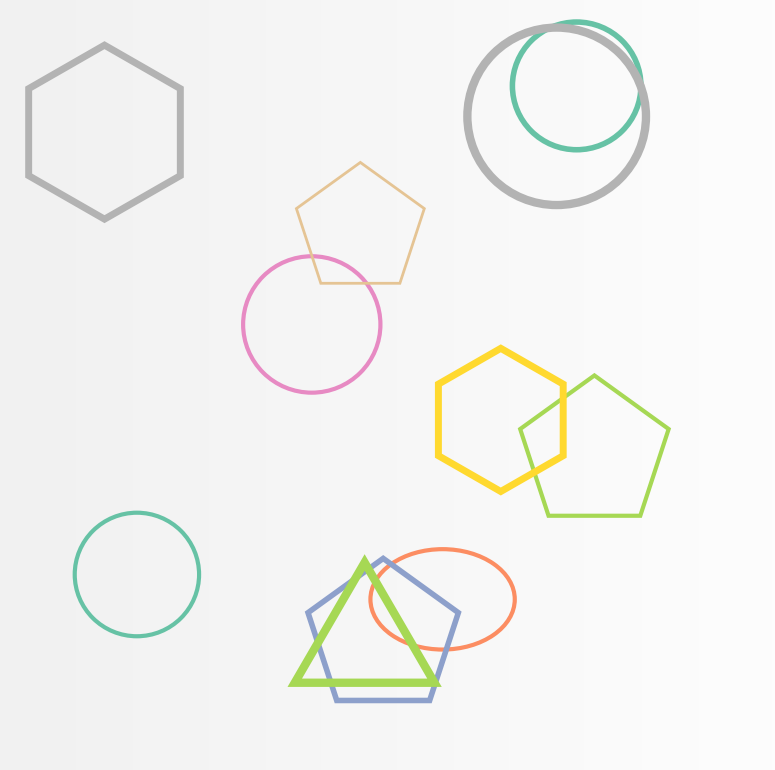[{"shape": "circle", "thickness": 2, "radius": 0.41, "center": [0.744, 0.888]}, {"shape": "circle", "thickness": 1.5, "radius": 0.4, "center": [0.177, 0.254]}, {"shape": "oval", "thickness": 1.5, "radius": 0.47, "center": [0.571, 0.222]}, {"shape": "pentagon", "thickness": 2, "radius": 0.51, "center": [0.494, 0.173]}, {"shape": "circle", "thickness": 1.5, "radius": 0.44, "center": [0.402, 0.579]}, {"shape": "pentagon", "thickness": 1.5, "radius": 0.5, "center": [0.767, 0.412]}, {"shape": "triangle", "thickness": 3, "radius": 0.52, "center": [0.47, 0.165]}, {"shape": "hexagon", "thickness": 2.5, "radius": 0.46, "center": [0.646, 0.455]}, {"shape": "pentagon", "thickness": 1, "radius": 0.43, "center": [0.465, 0.702]}, {"shape": "circle", "thickness": 3, "radius": 0.58, "center": [0.718, 0.849]}, {"shape": "hexagon", "thickness": 2.5, "radius": 0.56, "center": [0.135, 0.828]}]